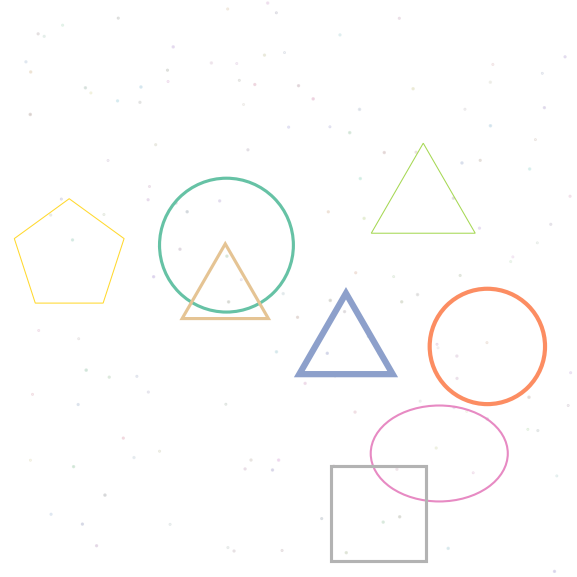[{"shape": "circle", "thickness": 1.5, "radius": 0.58, "center": [0.392, 0.575]}, {"shape": "circle", "thickness": 2, "radius": 0.5, "center": [0.844, 0.399]}, {"shape": "triangle", "thickness": 3, "radius": 0.47, "center": [0.599, 0.398]}, {"shape": "oval", "thickness": 1, "radius": 0.59, "center": [0.761, 0.214]}, {"shape": "triangle", "thickness": 0.5, "radius": 0.52, "center": [0.733, 0.647]}, {"shape": "pentagon", "thickness": 0.5, "radius": 0.5, "center": [0.12, 0.555]}, {"shape": "triangle", "thickness": 1.5, "radius": 0.43, "center": [0.39, 0.491]}, {"shape": "square", "thickness": 1.5, "radius": 0.41, "center": [0.655, 0.11]}]